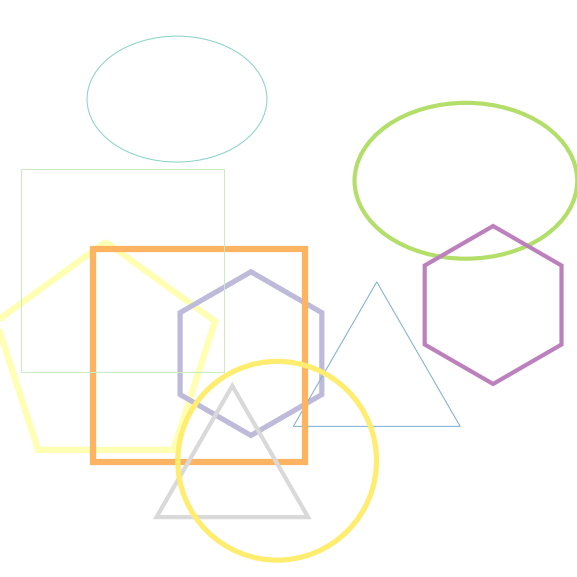[{"shape": "oval", "thickness": 0.5, "radius": 0.78, "center": [0.306, 0.828]}, {"shape": "pentagon", "thickness": 3, "radius": 1.0, "center": [0.183, 0.381]}, {"shape": "hexagon", "thickness": 2.5, "radius": 0.71, "center": [0.435, 0.387]}, {"shape": "triangle", "thickness": 0.5, "radius": 0.83, "center": [0.652, 0.344]}, {"shape": "square", "thickness": 3, "radius": 0.92, "center": [0.345, 0.383]}, {"shape": "oval", "thickness": 2, "radius": 0.96, "center": [0.807, 0.686]}, {"shape": "triangle", "thickness": 2, "radius": 0.76, "center": [0.402, 0.179]}, {"shape": "hexagon", "thickness": 2, "radius": 0.68, "center": [0.854, 0.471]}, {"shape": "square", "thickness": 0.5, "radius": 0.88, "center": [0.212, 0.53]}, {"shape": "circle", "thickness": 2.5, "radius": 0.86, "center": [0.48, 0.201]}]